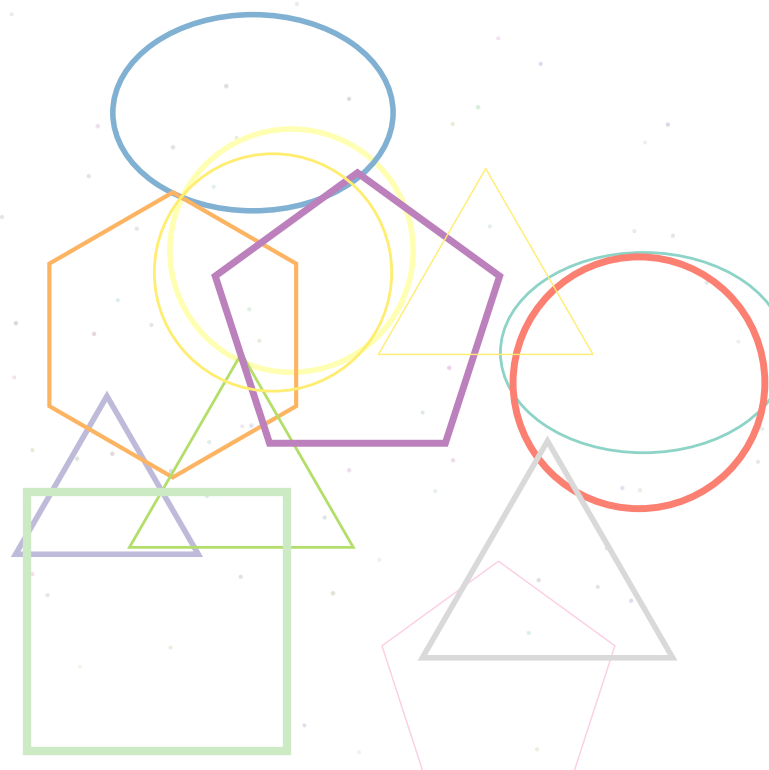[{"shape": "oval", "thickness": 1, "radius": 0.93, "center": [0.836, 0.542]}, {"shape": "circle", "thickness": 2, "radius": 0.79, "center": [0.379, 0.674]}, {"shape": "triangle", "thickness": 2, "radius": 0.68, "center": [0.139, 0.349]}, {"shape": "circle", "thickness": 2.5, "radius": 0.82, "center": [0.83, 0.503]}, {"shape": "oval", "thickness": 2, "radius": 0.91, "center": [0.329, 0.854]}, {"shape": "hexagon", "thickness": 1.5, "radius": 0.93, "center": [0.224, 0.565]}, {"shape": "triangle", "thickness": 1, "radius": 0.84, "center": [0.313, 0.373]}, {"shape": "pentagon", "thickness": 0.5, "radius": 0.8, "center": [0.647, 0.112]}, {"shape": "triangle", "thickness": 2, "radius": 0.94, "center": [0.711, 0.24]}, {"shape": "pentagon", "thickness": 2.5, "radius": 0.97, "center": [0.464, 0.581]}, {"shape": "square", "thickness": 3, "radius": 0.84, "center": [0.204, 0.193]}, {"shape": "circle", "thickness": 1, "radius": 0.77, "center": [0.355, 0.646]}, {"shape": "triangle", "thickness": 0.5, "radius": 0.8, "center": [0.631, 0.62]}]